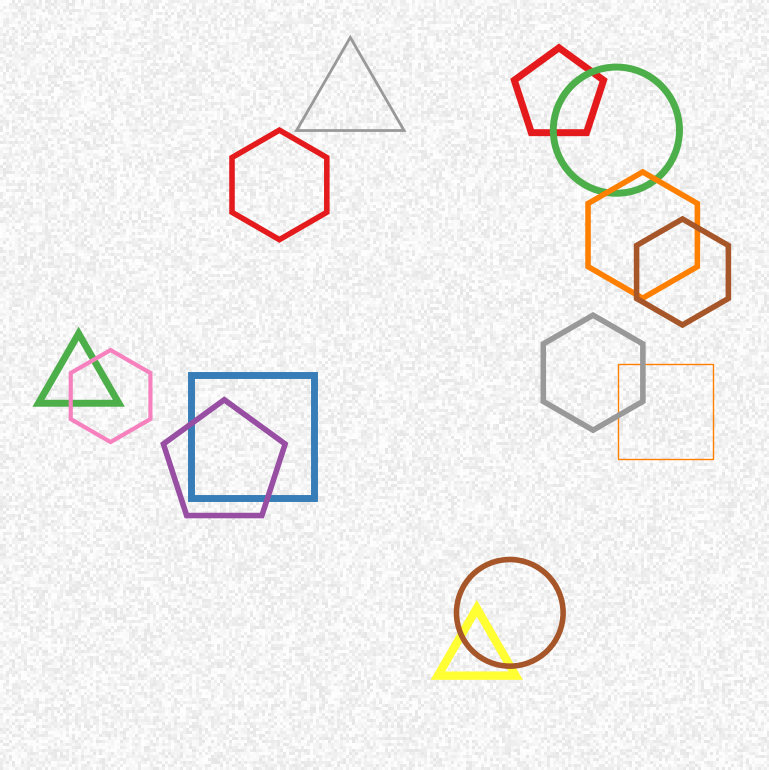[{"shape": "pentagon", "thickness": 2.5, "radius": 0.3, "center": [0.726, 0.877]}, {"shape": "hexagon", "thickness": 2, "radius": 0.36, "center": [0.363, 0.76]}, {"shape": "square", "thickness": 2.5, "radius": 0.4, "center": [0.328, 0.433]}, {"shape": "triangle", "thickness": 2.5, "radius": 0.3, "center": [0.102, 0.506]}, {"shape": "circle", "thickness": 2.5, "radius": 0.41, "center": [0.801, 0.831]}, {"shape": "pentagon", "thickness": 2, "radius": 0.42, "center": [0.291, 0.398]}, {"shape": "hexagon", "thickness": 2, "radius": 0.41, "center": [0.835, 0.695]}, {"shape": "square", "thickness": 0.5, "radius": 0.31, "center": [0.864, 0.465]}, {"shape": "triangle", "thickness": 3, "radius": 0.29, "center": [0.619, 0.152]}, {"shape": "circle", "thickness": 2, "radius": 0.35, "center": [0.662, 0.204]}, {"shape": "hexagon", "thickness": 2, "radius": 0.34, "center": [0.886, 0.647]}, {"shape": "hexagon", "thickness": 1.5, "radius": 0.3, "center": [0.144, 0.486]}, {"shape": "hexagon", "thickness": 2, "radius": 0.37, "center": [0.77, 0.516]}, {"shape": "triangle", "thickness": 1, "radius": 0.4, "center": [0.455, 0.871]}]